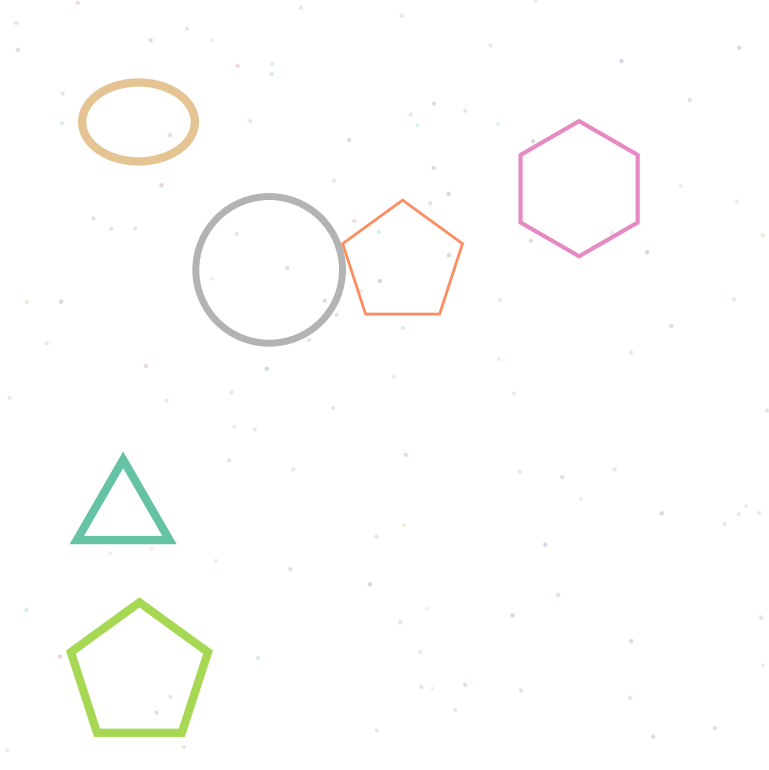[{"shape": "triangle", "thickness": 3, "radius": 0.35, "center": [0.16, 0.333]}, {"shape": "pentagon", "thickness": 1, "radius": 0.41, "center": [0.523, 0.658]}, {"shape": "hexagon", "thickness": 1.5, "radius": 0.44, "center": [0.752, 0.755]}, {"shape": "pentagon", "thickness": 3, "radius": 0.47, "center": [0.181, 0.124]}, {"shape": "oval", "thickness": 3, "radius": 0.37, "center": [0.18, 0.842]}, {"shape": "circle", "thickness": 2.5, "radius": 0.48, "center": [0.35, 0.65]}]